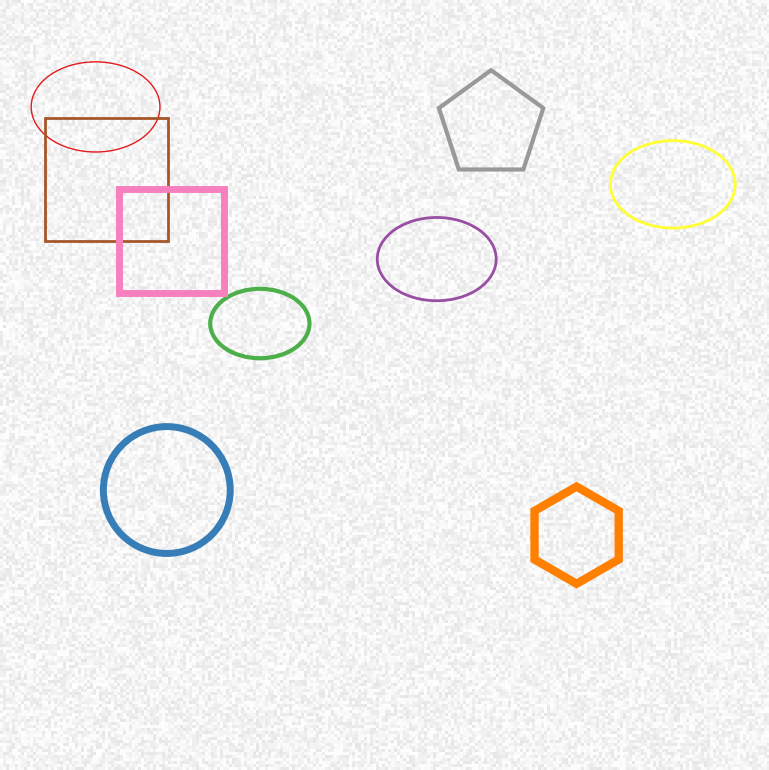[{"shape": "oval", "thickness": 0.5, "radius": 0.42, "center": [0.124, 0.861]}, {"shape": "circle", "thickness": 2.5, "radius": 0.41, "center": [0.217, 0.364]}, {"shape": "oval", "thickness": 1.5, "radius": 0.32, "center": [0.337, 0.58]}, {"shape": "oval", "thickness": 1, "radius": 0.39, "center": [0.567, 0.663]}, {"shape": "hexagon", "thickness": 3, "radius": 0.32, "center": [0.749, 0.305]}, {"shape": "oval", "thickness": 1, "radius": 0.41, "center": [0.874, 0.761]}, {"shape": "square", "thickness": 1, "radius": 0.4, "center": [0.139, 0.767]}, {"shape": "square", "thickness": 2.5, "radius": 0.34, "center": [0.222, 0.687]}, {"shape": "pentagon", "thickness": 1.5, "radius": 0.36, "center": [0.638, 0.838]}]